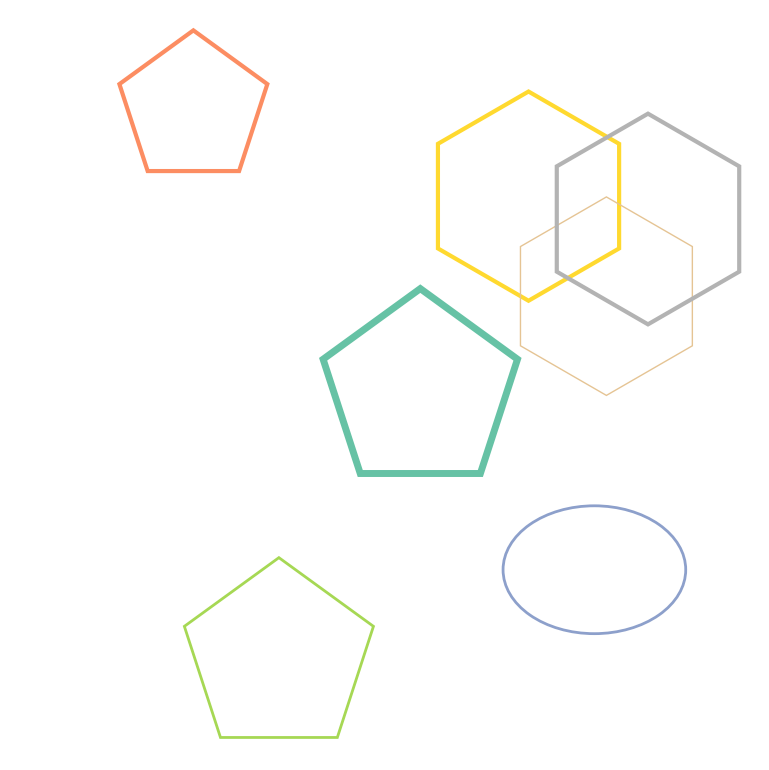[{"shape": "pentagon", "thickness": 2.5, "radius": 0.66, "center": [0.546, 0.492]}, {"shape": "pentagon", "thickness": 1.5, "radius": 0.51, "center": [0.251, 0.86]}, {"shape": "oval", "thickness": 1, "radius": 0.59, "center": [0.772, 0.26]}, {"shape": "pentagon", "thickness": 1, "radius": 0.65, "center": [0.362, 0.147]}, {"shape": "hexagon", "thickness": 1.5, "radius": 0.68, "center": [0.686, 0.745]}, {"shape": "hexagon", "thickness": 0.5, "radius": 0.64, "center": [0.788, 0.615]}, {"shape": "hexagon", "thickness": 1.5, "radius": 0.68, "center": [0.842, 0.716]}]